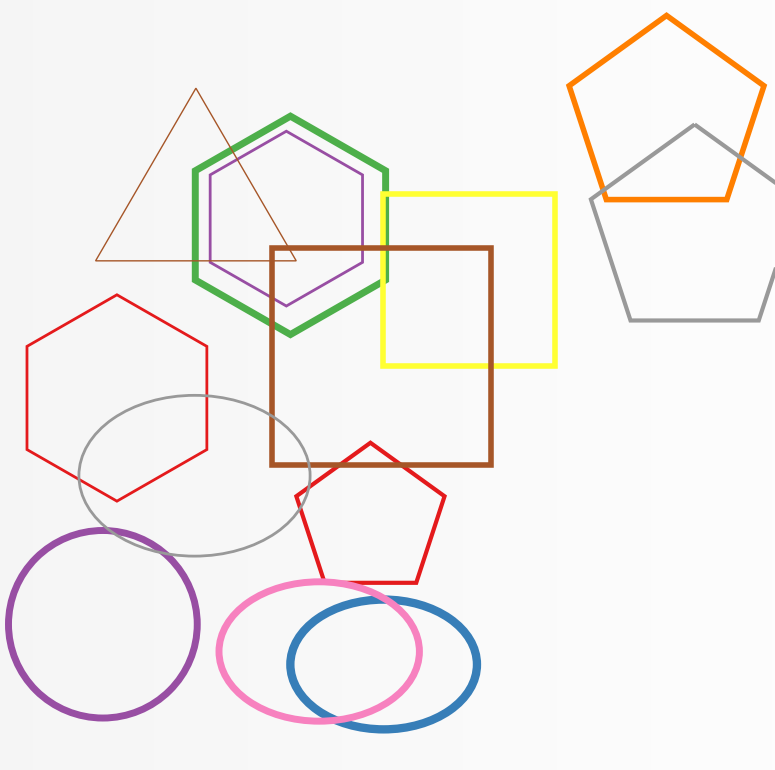[{"shape": "hexagon", "thickness": 1, "radius": 0.67, "center": [0.151, 0.483]}, {"shape": "pentagon", "thickness": 1.5, "radius": 0.5, "center": [0.478, 0.324]}, {"shape": "oval", "thickness": 3, "radius": 0.6, "center": [0.495, 0.137]}, {"shape": "hexagon", "thickness": 2.5, "radius": 0.71, "center": [0.375, 0.707]}, {"shape": "hexagon", "thickness": 1, "radius": 0.57, "center": [0.369, 0.716]}, {"shape": "circle", "thickness": 2.5, "radius": 0.61, "center": [0.133, 0.189]}, {"shape": "pentagon", "thickness": 2, "radius": 0.66, "center": [0.86, 0.848]}, {"shape": "square", "thickness": 2, "radius": 0.56, "center": [0.605, 0.636]}, {"shape": "triangle", "thickness": 0.5, "radius": 0.75, "center": [0.253, 0.736]}, {"shape": "square", "thickness": 2, "radius": 0.71, "center": [0.493, 0.537]}, {"shape": "oval", "thickness": 2.5, "radius": 0.65, "center": [0.412, 0.154]}, {"shape": "pentagon", "thickness": 1.5, "radius": 0.7, "center": [0.896, 0.698]}, {"shape": "oval", "thickness": 1, "radius": 0.75, "center": [0.251, 0.382]}]